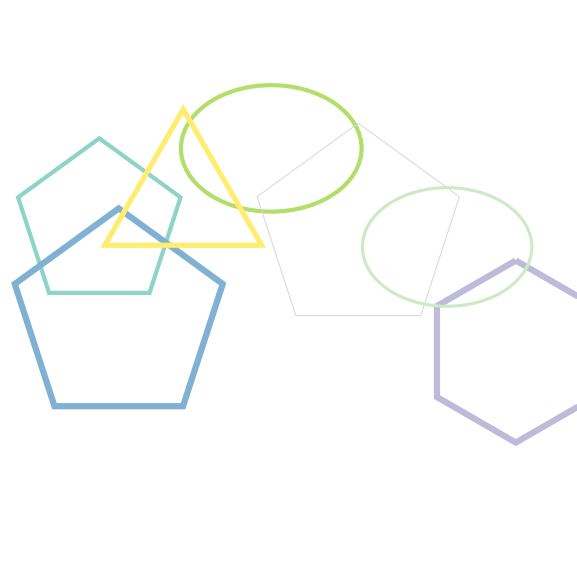[{"shape": "pentagon", "thickness": 2, "radius": 0.74, "center": [0.172, 0.612]}, {"shape": "hexagon", "thickness": 3, "radius": 0.79, "center": [0.893, 0.39]}, {"shape": "pentagon", "thickness": 3, "radius": 0.95, "center": [0.206, 0.449]}, {"shape": "oval", "thickness": 2, "radius": 0.78, "center": [0.47, 0.742]}, {"shape": "pentagon", "thickness": 0.5, "radius": 0.92, "center": [0.62, 0.602]}, {"shape": "oval", "thickness": 1.5, "radius": 0.73, "center": [0.774, 0.572]}, {"shape": "triangle", "thickness": 2.5, "radius": 0.78, "center": [0.317, 0.653]}]